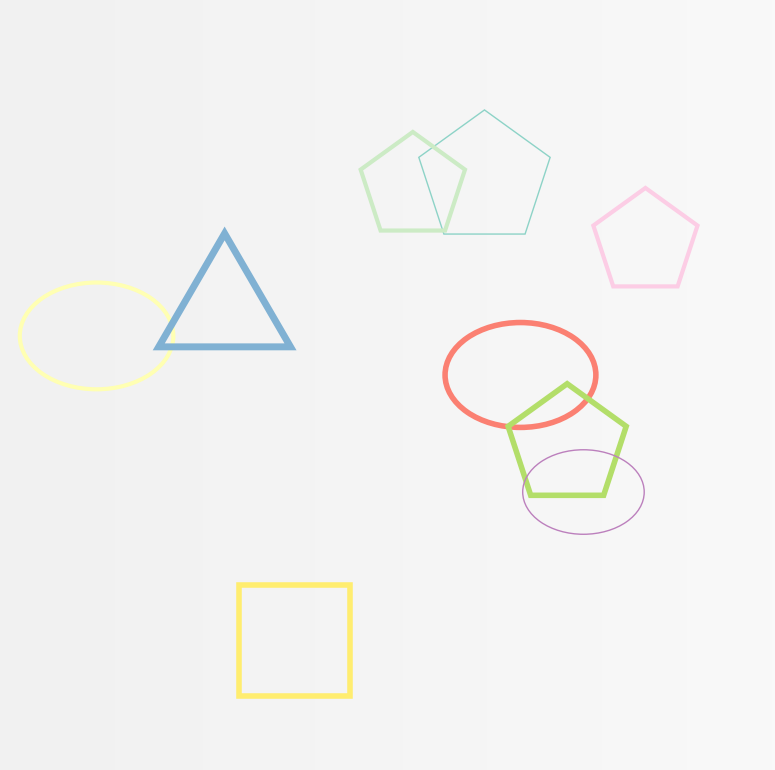[{"shape": "pentagon", "thickness": 0.5, "radius": 0.45, "center": [0.625, 0.768]}, {"shape": "oval", "thickness": 1.5, "radius": 0.5, "center": [0.125, 0.564]}, {"shape": "oval", "thickness": 2, "radius": 0.49, "center": [0.672, 0.513]}, {"shape": "triangle", "thickness": 2.5, "radius": 0.49, "center": [0.29, 0.599]}, {"shape": "pentagon", "thickness": 2, "radius": 0.4, "center": [0.732, 0.422]}, {"shape": "pentagon", "thickness": 1.5, "radius": 0.35, "center": [0.833, 0.685]}, {"shape": "oval", "thickness": 0.5, "radius": 0.39, "center": [0.753, 0.361]}, {"shape": "pentagon", "thickness": 1.5, "radius": 0.35, "center": [0.533, 0.758]}, {"shape": "square", "thickness": 2, "radius": 0.36, "center": [0.38, 0.168]}]